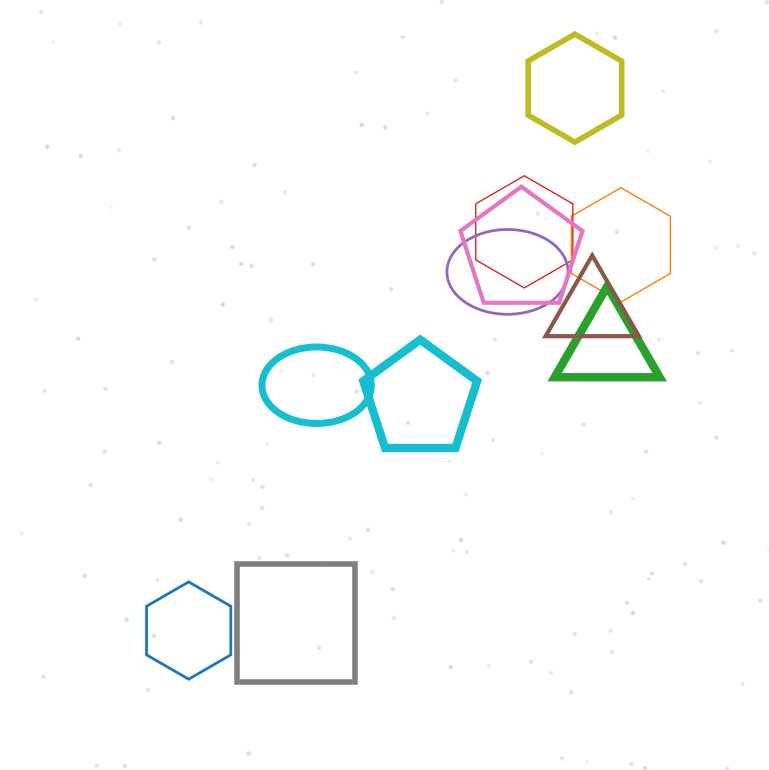[{"shape": "hexagon", "thickness": 1, "radius": 0.32, "center": [0.245, 0.181]}, {"shape": "hexagon", "thickness": 0.5, "radius": 0.37, "center": [0.806, 0.682]}, {"shape": "triangle", "thickness": 3, "radius": 0.39, "center": [0.789, 0.549]}, {"shape": "hexagon", "thickness": 0.5, "radius": 0.36, "center": [0.681, 0.699]}, {"shape": "oval", "thickness": 1, "radius": 0.39, "center": [0.659, 0.647]}, {"shape": "triangle", "thickness": 1.5, "radius": 0.35, "center": [0.769, 0.598]}, {"shape": "pentagon", "thickness": 1.5, "radius": 0.42, "center": [0.677, 0.674]}, {"shape": "square", "thickness": 2, "radius": 0.38, "center": [0.384, 0.191]}, {"shape": "hexagon", "thickness": 2, "radius": 0.35, "center": [0.747, 0.886]}, {"shape": "oval", "thickness": 2.5, "radius": 0.36, "center": [0.411, 0.5]}, {"shape": "pentagon", "thickness": 3, "radius": 0.39, "center": [0.546, 0.481]}]